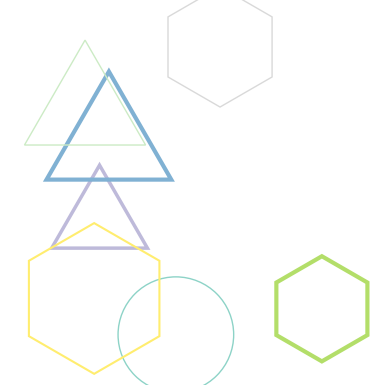[{"shape": "circle", "thickness": 1, "radius": 0.75, "center": [0.457, 0.131]}, {"shape": "triangle", "thickness": 2.5, "radius": 0.72, "center": [0.259, 0.427]}, {"shape": "triangle", "thickness": 3, "radius": 0.94, "center": [0.283, 0.627]}, {"shape": "hexagon", "thickness": 3, "radius": 0.68, "center": [0.836, 0.198]}, {"shape": "hexagon", "thickness": 1, "radius": 0.78, "center": [0.572, 0.878]}, {"shape": "triangle", "thickness": 1, "radius": 0.91, "center": [0.221, 0.714]}, {"shape": "hexagon", "thickness": 1.5, "radius": 0.98, "center": [0.245, 0.225]}]